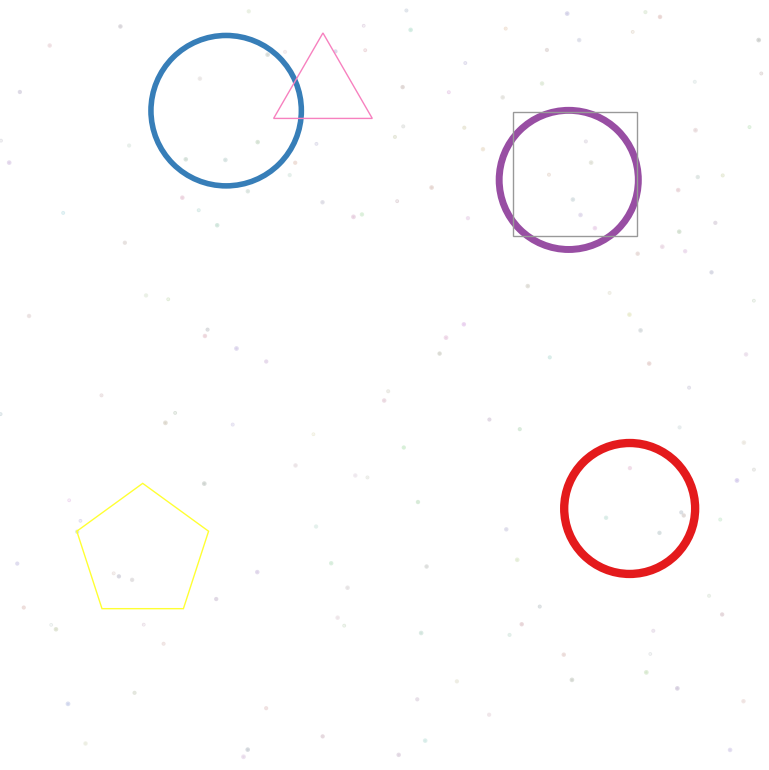[{"shape": "circle", "thickness": 3, "radius": 0.43, "center": [0.818, 0.34]}, {"shape": "circle", "thickness": 2, "radius": 0.49, "center": [0.294, 0.856]}, {"shape": "circle", "thickness": 2.5, "radius": 0.45, "center": [0.739, 0.766]}, {"shape": "pentagon", "thickness": 0.5, "radius": 0.45, "center": [0.185, 0.282]}, {"shape": "triangle", "thickness": 0.5, "radius": 0.37, "center": [0.419, 0.883]}, {"shape": "square", "thickness": 0.5, "radius": 0.4, "center": [0.747, 0.773]}]